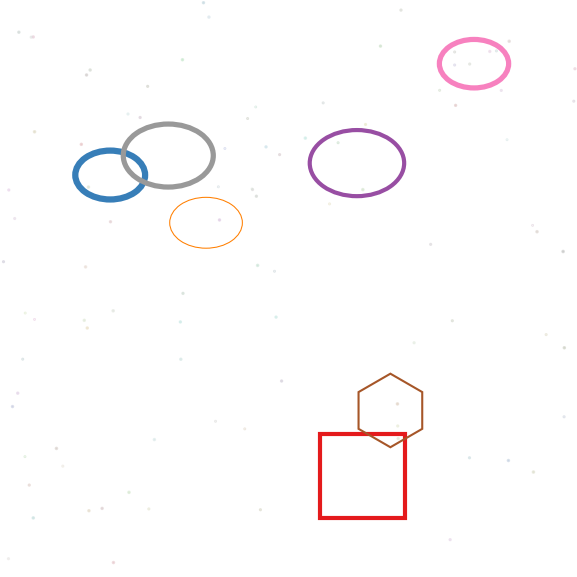[{"shape": "square", "thickness": 2, "radius": 0.37, "center": [0.628, 0.175]}, {"shape": "oval", "thickness": 3, "radius": 0.3, "center": [0.191, 0.696]}, {"shape": "oval", "thickness": 2, "radius": 0.41, "center": [0.618, 0.717]}, {"shape": "oval", "thickness": 0.5, "radius": 0.31, "center": [0.357, 0.613]}, {"shape": "hexagon", "thickness": 1, "radius": 0.32, "center": [0.676, 0.288]}, {"shape": "oval", "thickness": 2.5, "radius": 0.3, "center": [0.821, 0.889]}, {"shape": "oval", "thickness": 2.5, "radius": 0.39, "center": [0.291, 0.73]}]